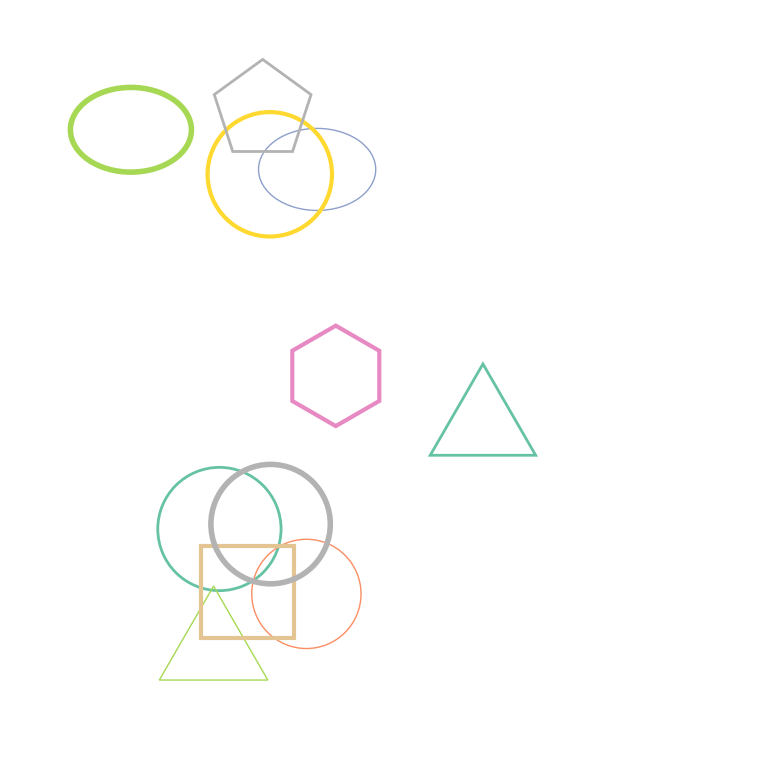[{"shape": "circle", "thickness": 1, "radius": 0.4, "center": [0.285, 0.313]}, {"shape": "triangle", "thickness": 1, "radius": 0.4, "center": [0.627, 0.448]}, {"shape": "circle", "thickness": 0.5, "radius": 0.35, "center": [0.398, 0.229]}, {"shape": "oval", "thickness": 0.5, "radius": 0.38, "center": [0.412, 0.78]}, {"shape": "hexagon", "thickness": 1.5, "radius": 0.33, "center": [0.436, 0.512]}, {"shape": "triangle", "thickness": 0.5, "radius": 0.41, "center": [0.277, 0.157]}, {"shape": "oval", "thickness": 2, "radius": 0.39, "center": [0.17, 0.831]}, {"shape": "circle", "thickness": 1.5, "radius": 0.4, "center": [0.35, 0.774]}, {"shape": "square", "thickness": 1.5, "radius": 0.3, "center": [0.322, 0.231]}, {"shape": "circle", "thickness": 2, "radius": 0.39, "center": [0.351, 0.319]}, {"shape": "pentagon", "thickness": 1, "radius": 0.33, "center": [0.341, 0.857]}]